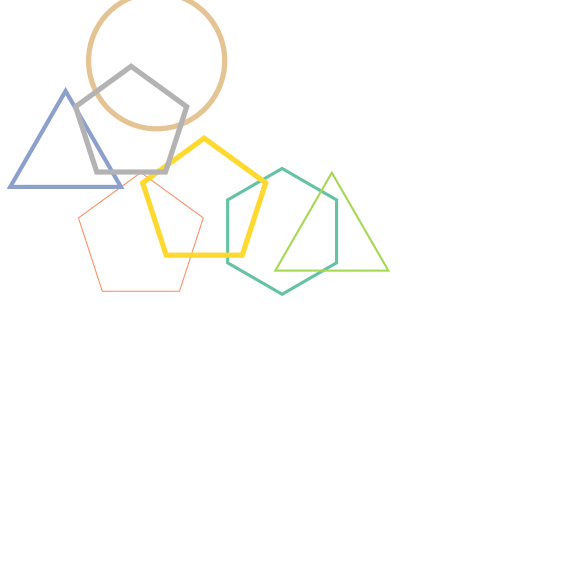[{"shape": "hexagon", "thickness": 1.5, "radius": 0.54, "center": [0.489, 0.598]}, {"shape": "pentagon", "thickness": 0.5, "radius": 0.57, "center": [0.244, 0.587]}, {"shape": "triangle", "thickness": 2, "radius": 0.55, "center": [0.114, 0.731]}, {"shape": "triangle", "thickness": 1, "radius": 0.57, "center": [0.575, 0.587]}, {"shape": "pentagon", "thickness": 2.5, "radius": 0.56, "center": [0.354, 0.648]}, {"shape": "circle", "thickness": 2.5, "radius": 0.59, "center": [0.271, 0.894]}, {"shape": "pentagon", "thickness": 2.5, "radius": 0.51, "center": [0.227, 0.783]}]